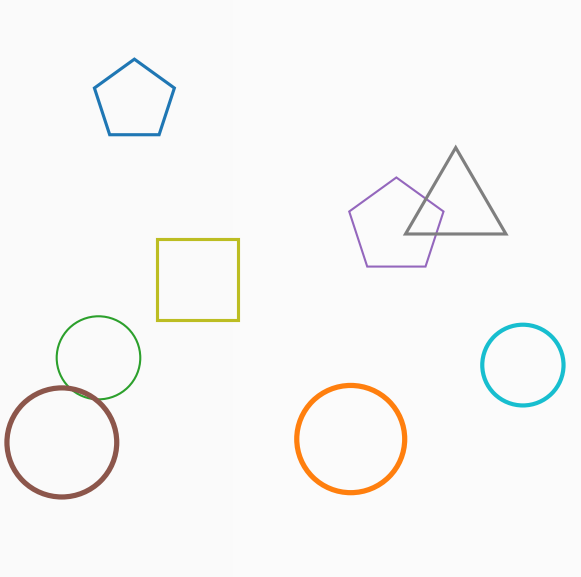[{"shape": "pentagon", "thickness": 1.5, "radius": 0.36, "center": [0.231, 0.824]}, {"shape": "circle", "thickness": 2.5, "radius": 0.46, "center": [0.603, 0.239]}, {"shape": "circle", "thickness": 1, "radius": 0.36, "center": [0.169, 0.38]}, {"shape": "pentagon", "thickness": 1, "radius": 0.43, "center": [0.682, 0.607]}, {"shape": "circle", "thickness": 2.5, "radius": 0.47, "center": [0.106, 0.233]}, {"shape": "triangle", "thickness": 1.5, "radius": 0.5, "center": [0.784, 0.644]}, {"shape": "square", "thickness": 1.5, "radius": 0.35, "center": [0.339, 0.515]}, {"shape": "circle", "thickness": 2, "radius": 0.35, "center": [0.9, 0.367]}]